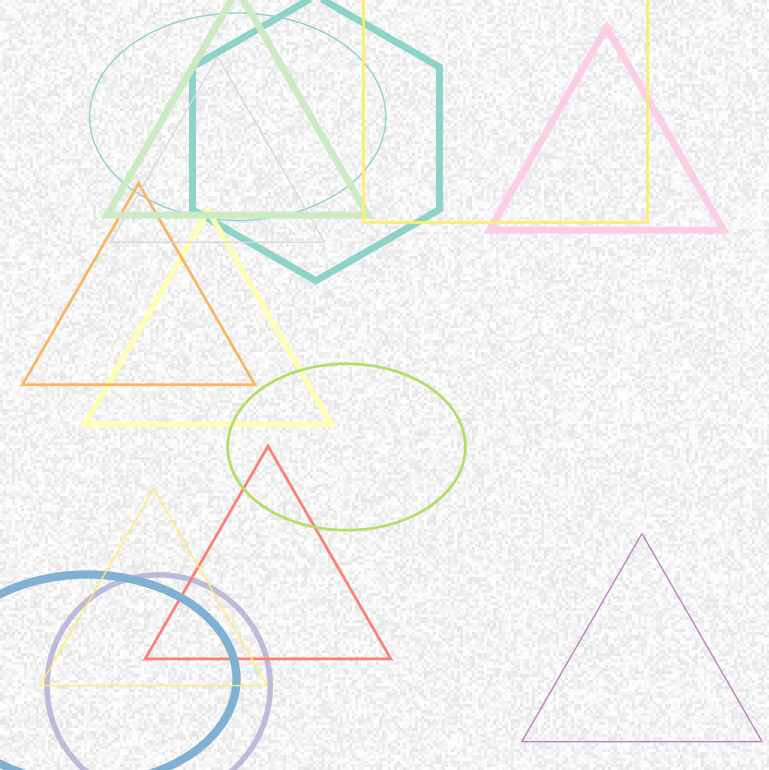[{"shape": "hexagon", "thickness": 2.5, "radius": 0.93, "center": [0.41, 0.82]}, {"shape": "oval", "thickness": 0.5, "radius": 0.96, "center": [0.309, 0.848]}, {"shape": "triangle", "thickness": 2, "radius": 0.92, "center": [0.271, 0.541]}, {"shape": "circle", "thickness": 2, "radius": 0.72, "center": [0.206, 0.108]}, {"shape": "triangle", "thickness": 1, "radius": 0.92, "center": [0.348, 0.236]}, {"shape": "oval", "thickness": 3, "radius": 0.97, "center": [0.113, 0.118]}, {"shape": "triangle", "thickness": 1, "radius": 0.87, "center": [0.18, 0.588]}, {"shape": "oval", "thickness": 1, "radius": 0.77, "center": [0.45, 0.419]}, {"shape": "triangle", "thickness": 2.5, "radius": 0.88, "center": [0.788, 0.789]}, {"shape": "triangle", "thickness": 0.5, "radius": 0.8, "center": [0.283, 0.766]}, {"shape": "triangle", "thickness": 0.5, "radius": 0.9, "center": [0.834, 0.127]}, {"shape": "triangle", "thickness": 2.5, "radius": 0.98, "center": [0.308, 0.818]}, {"shape": "triangle", "thickness": 0.5, "radius": 0.85, "center": [0.2, 0.195]}, {"shape": "square", "thickness": 1, "radius": 0.92, "center": [0.656, 0.895]}]